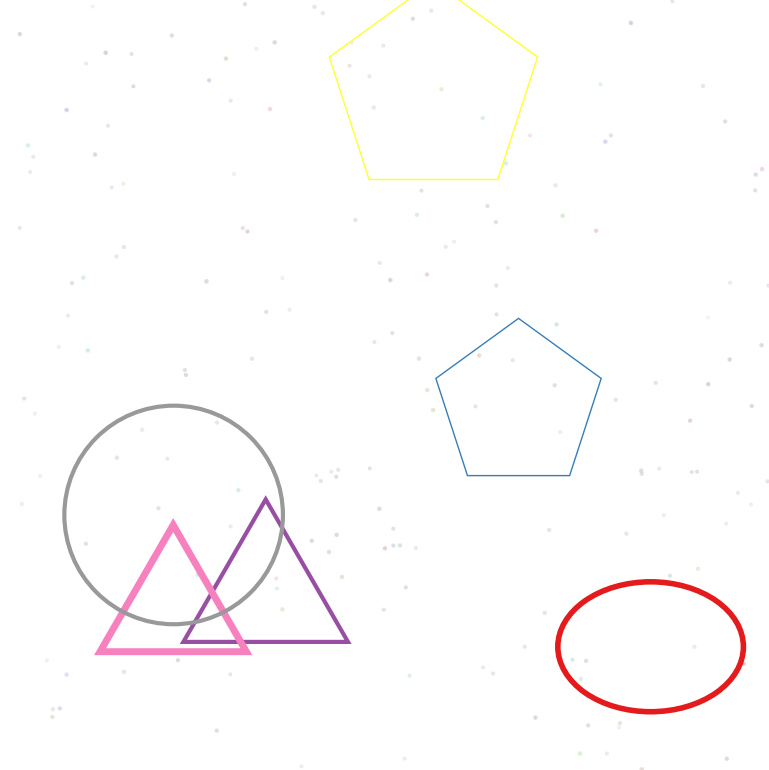[{"shape": "oval", "thickness": 2, "radius": 0.6, "center": [0.845, 0.16]}, {"shape": "pentagon", "thickness": 0.5, "radius": 0.56, "center": [0.673, 0.474]}, {"shape": "triangle", "thickness": 1.5, "radius": 0.62, "center": [0.345, 0.228]}, {"shape": "pentagon", "thickness": 0.5, "radius": 0.71, "center": [0.563, 0.882]}, {"shape": "triangle", "thickness": 2.5, "radius": 0.55, "center": [0.225, 0.208]}, {"shape": "circle", "thickness": 1.5, "radius": 0.71, "center": [0.225, 0.331]}]